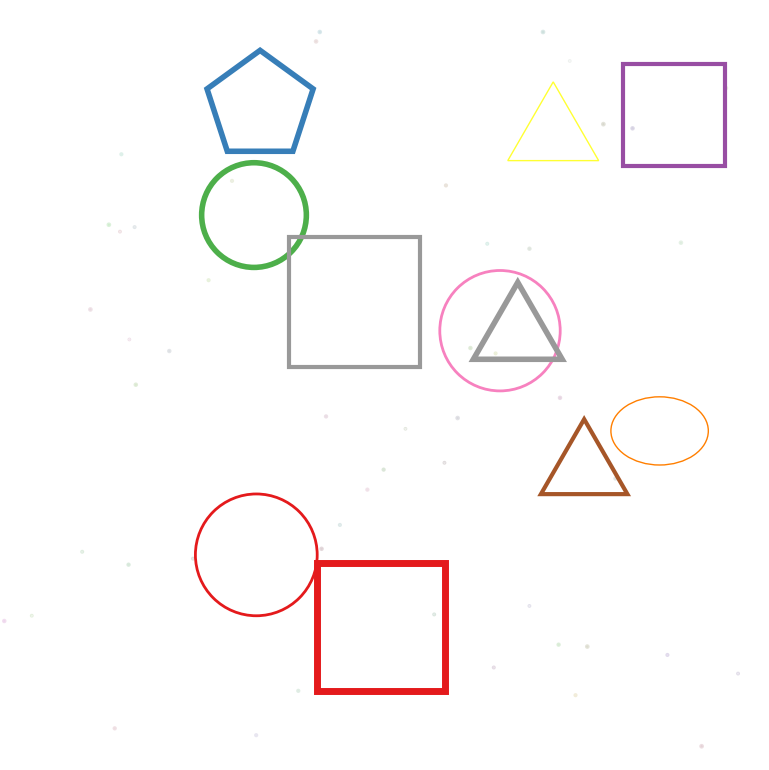[{"shape": "square", "thickness": 2.5, "radius": 0.42, "center": [0.495, 0.186]}, {"shape": "circle", "thickness": 1, "radius": 0.4, "center": [0.333, 0.279]}, {"shape": "pentagon", "thickness": 2, "radius": 0.36, "center": [0.338, 0.862]}, {"shape": "circle", "thickness": 2, "radius": 0.34, "center": [0.33, 0.721]}, {"shape": "square", "thickness": 1.5, "radius": 0.33, "center": [0.875, 0.85]}, {"shape": "oval", "thickness": 0.5, "radius": 0.32, "center": [0.857, 0.44]}, {"shape": "triangle", "thickness": 0.5, "radius": 0.34, "center": [0.718, 0.825]}, {"shape": "triangle", "thickness": 1.5, "radius": 0.32, "center": [0.759, 0.391]}, {"shape": "circle", "thickness": 1, "radius": 0.39, "center": [0.649, 0.571]}, {"shape": "triangle", "thickness": 2, "radius": 0.33, "center": [0.672, 0.567]}, {"shape": "square", "thickness": 1.5, "radius": 0.42, "center": [0.46, 0.608]}]